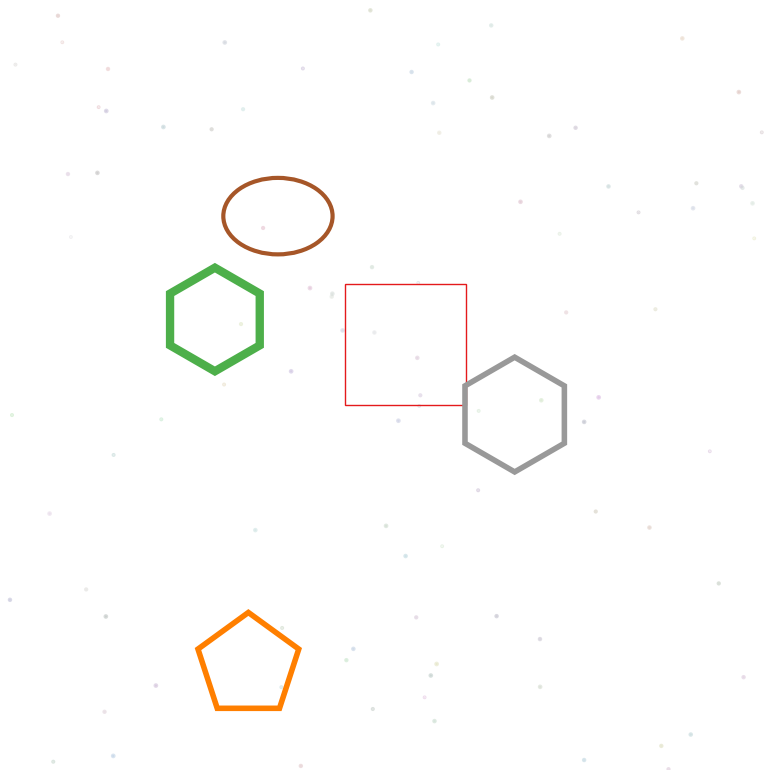[{"shape": "square", "thickness": 0.5, "radius": 0.39, "center": [0.527, 0.553]}, {"shape": "hexagon", "thickness": 3, "radius": 0.34, "center": [0.279, 0.585]}, {"shape": "pentagon", "thickness": 2, "radius": 0.34, "center": [0.323, 0.136]}, {"shape": "oval", "thickness": 1.5, "radius": 0.35, "center": [0.361, 0.719]}, {"shape": "hexagon", "thickness": 2, "radius": 0.37, "center": [0.668, 0.462]}]